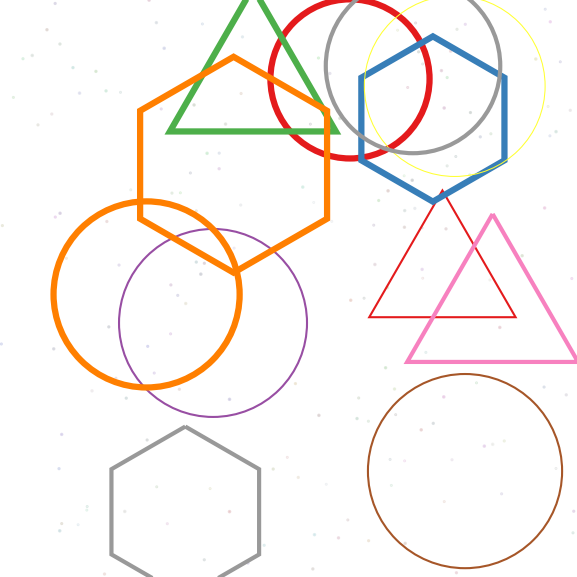[{"shape": "circle", "thickness": 3, "radius": 0.69, "center": [0.606, 0.862]}, {"shape": "triangle", "thickness": 1, "radius": 0.73, "center": [0.766, 0.523]}, {"shape": "hexagon", "thickness": 3, "radius": 0.72, "center": [0.75, 0.793]}, {"shape": "triangle", "thickness": 3, "radius": 0.83, "center": [0.438, 0.854]}, {"shape": "circle", "thickness": 1, "radius": 0.81, "center": [0.369, 0.44]}, {"shape": "circle", "thickness": 3, "radius": 0.81, "center": [0.254, 0.489]}, {"shape": "hexagon", "thickness": 3, "radius": 0.93, "center": [0.405, 0.714]}, {"shape": "circle", "thickness": 0.5, "radius": 0.78, "center": [0.787, 0.85]}, {"shape": "circle", "thickness": 1, "radius": 0.84, "center": [0.805, 0.183]}, {"shape": "triangle", "thickness": 2, "radius": 0.85, "center": [0.853, 0.458]}, {"shape": "circle", "thickness": 2, "radius": 0.76, "center": [0.715, 0.885]}, {"shape": "hexagon", "thickness": 2, "radius": 0.74, "center": [0.321, 0.113]}]